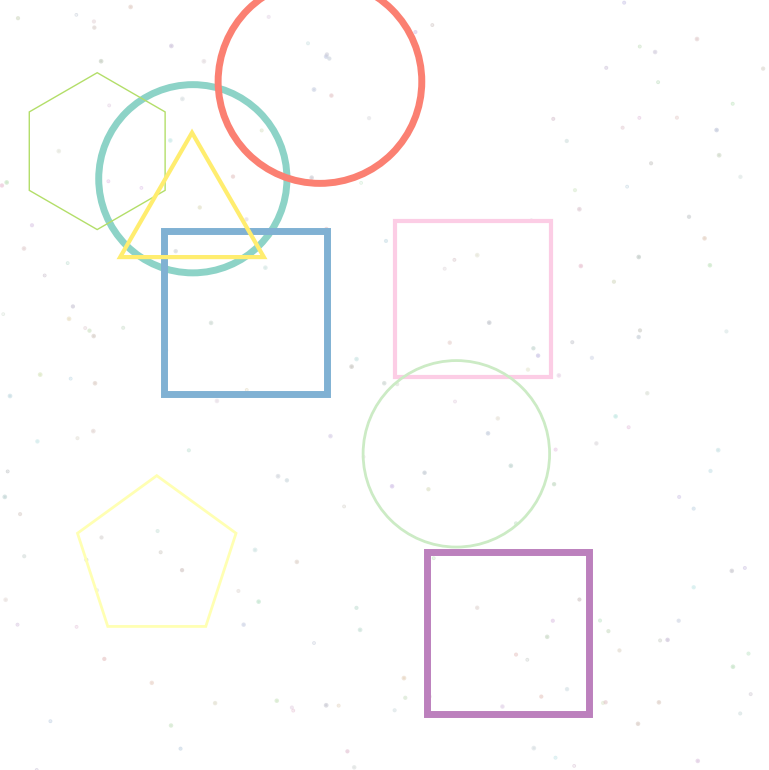[{"shape": "circle", "thickness": 2.5, "radius": 0.61, "center": [0.25, 0.768]}, {"shape": "pentagon", "thickness": 1, "radius": 0.54, "center": [0.204, 0.274]}, {"shape": "circle", "thickness": 2.5, "radius": 0.66, "center": [0.416, 0.894]}, {"shape": "square", "thickness": 2.5, "radius": 0.53, "center": [0.319, 0.595]}, {"shape": "hexagon", "thickness": 0.5, "radius": 0.51, "center": [0.126, 0.804]}, {"shape": "square", "thickness": 1.5, "radius": 0.51, "center": [0.614, 0.611]}, {"shape": "square", "thickness": 2.5, "radius": 0.53, "center": [0.66, 0.178]}, {"shape": "circle", "thickness": 1, "radius": 0.61, "center": [0.593, 0.411]}, {"shape": "triangle", "thickness": 1.5, "radius": 0.54, "center": [0.249, 0.72]}]